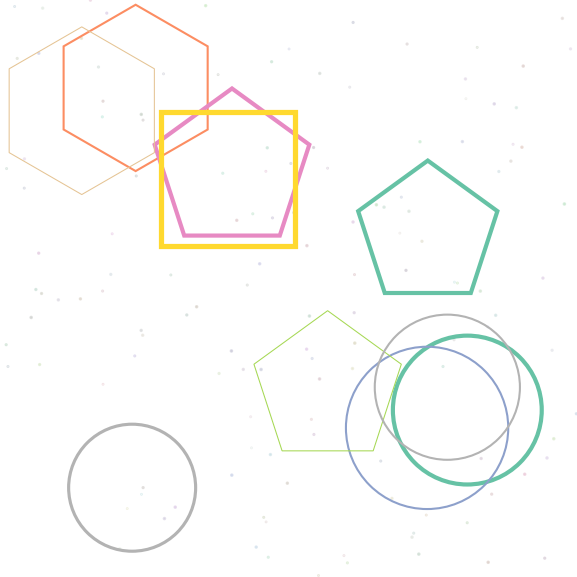[{"shape": "circle", "thickness": 2, "radius": 0.64, "center": [0.809, 0.289]}, {"shape": "pentagon", "thickness": 2, "radius": 0.63, "center": [0.741, 0.594]}, {"shape": "hexagon", "thickness": 1, "radius": 0.72, "center": [0.235, 0.847]}, {"shape": "circle", "thickness": 1, "radius": 0.7, "center": [0.74, 0.258]}, {"shape": "pentagon", "thickness": 2, "radius": 0.7, "center": [0.402, 0.705]}, {"shape": "pentagon", "thickness": 0.5, "radius": 0.67, "center": [0.567, 0.327]}, {"shape": "square", "thickness": 2.5, "radius": 0.58, "center": [0.395, 0.689]}, {"shape": "hexagon", "thickness": 0.5, "radius": 0.73, "center": [0.142, 0.807]}, {"shape": "circle", "thickness": 1, "radius": 0.63, "center": [0.775, 0.329]}, {"shape": "circle", "thickness": 1.5, "radius": 0.55, "center": [0.229, 0.155]}]